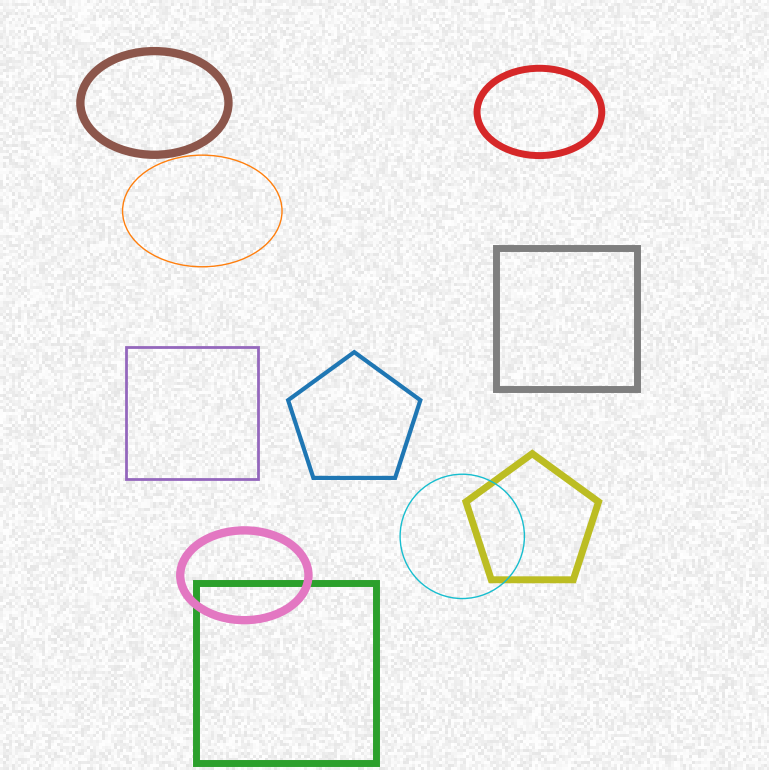[{"shape": "pentagon", "thickness": 1.5, "radius": 0.45, "center": [0.46, 0.452]}, {"shape": "oval", "thickness": 0.5, "radius": 0.52, "center": [0.263, 0.726]}, {"shape": "square", "thickness": 2.5, "radius": 0.59, "center": [0.371, 0.126]}, {"shape": "oval", "thickness": 2.5, "radius": 0.4, "center": [0.701, 0.855]}, {"shape": "square", "thickness": 1, "radius": 0.43, "center": [0.249, 0.463]}, {"shape": "oval", "thickness": 3, "radius": 0.48, "center": [0.201, 0.866]}, {"shape": "oval", "thickness": 3, "radius": 0.42, "center": [0.317, 0.253]}, {"shape": "square", "thickness": 2.5, "radius": 0.46, "center": [0.736, 0.586]}, {"shape": "pentagon", "thickness": 2.5, "radius": 0.45, "center": [0.691, 0.32]}, {"shape": "circle", "thickness": 0.5, "radius": 0.4, "center": [0.6, 0.303]}]